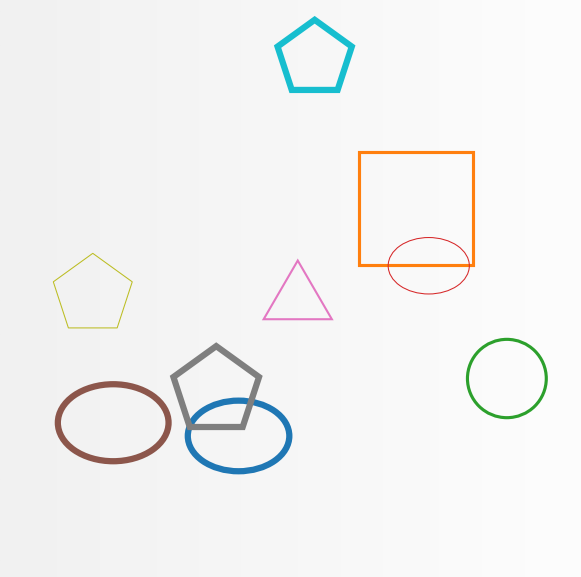[{"shape": "oval", "thickness": 3, "radius": 0.44, "center": [0.41, 0.244]}, {"shape": "square", "thickness": 1.5, "radius": 0.49, "center": [0.716, 0.638]}, {"shape": "circle", "thickness": 1.5, "radius": 0.34, "center": [0.872, 0.344]}, {"shape": "oval", "thickness": 0.5, "radius": 0.35, "center": [0.738, 0.539]}, {"shape": "oval", "thickness": 3, "radius": 0.48, "center": [0.195, 0.267]}, {"shape": "triangle", "thickness": 1, "radius": 0.34, "center": [0.512, 0.48]}, {"shape": "pentagon", "thickness": 3, "radius": 0.39, "center": [0.372, 0.322]}, {"shape": "pentagon", "thickness": 0.5, "radius": 0.36, "center": [0.16, 0.489]}, {"shape": "pentagon", "thickness": 3, "radius": 0.34, "center": [0.541, 0.898]}]